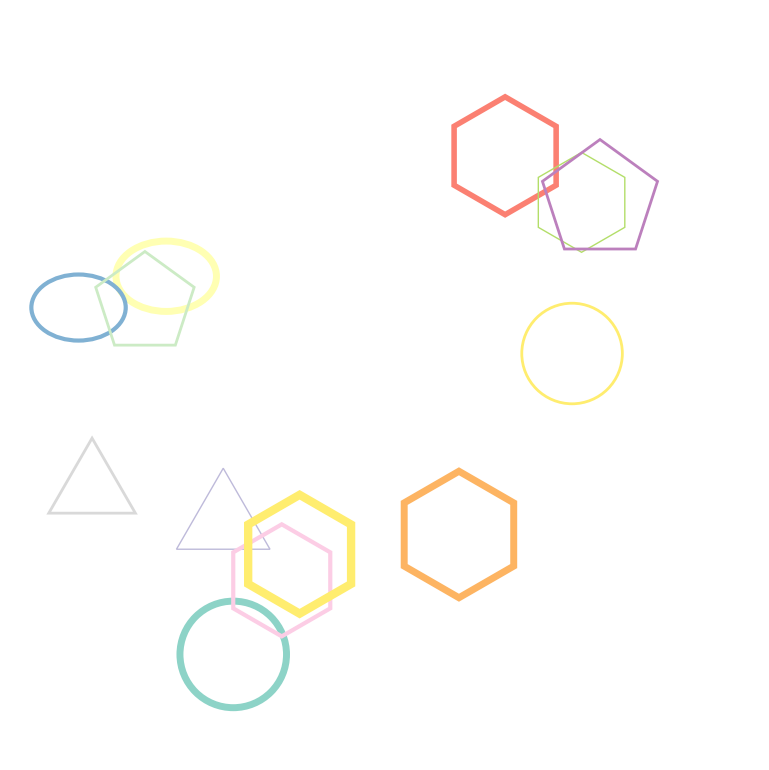[{"shape": "circle", "thickness": 2.5, "radius": 0.35, "center": [0.303, 0.15]}, {"shape": "oval", "thickness": 2.5, "radius": 0.33, "center": [0.216, 0.641]}, {"shape": "triangle", "thickness": 0.5, "radius": 0.35, "center": [0.29, 0.322]}, {"shape": "hexagon", "thickness": 2, "radius": 0.38, "center": [0.656, 0.798]}, {"shape": "oval", "thickness": 1.5, "radius": 0.31, "center": [0.102, 0.601]}, {"shape": "hexagon", "thickness": 2.5, "radius": 0.41, "center": [0.596, 0.306]}, {"shape": "hexagon", "thickness": 0.5, "radius": 0.32, "center": [0.755, 0.737]}, {"shape": "hexagon", "thickness": 1.5, "radius": 0.36, "center": [0.366, 0.246]}, {"shape": "triangle", "thickness": 1, "radius": 0.32, "center": [0.12, 0.366]}, {"shape": "pentagon", "thickness": 1, "radius": 0.39, "center": [0.779, 0.74]}, {"shape": "pentagon", "thickness": 1, "radius": 0.34, "center": [0.188, 0.606]}, {"shape": "hexagon", "thickness": 3, "radius": 0.39, "center": [0.389, 0.28]}, {"shape": "circle", "thickness": 1, "radius": 0.33, "center": [0.743, 0.541]}]